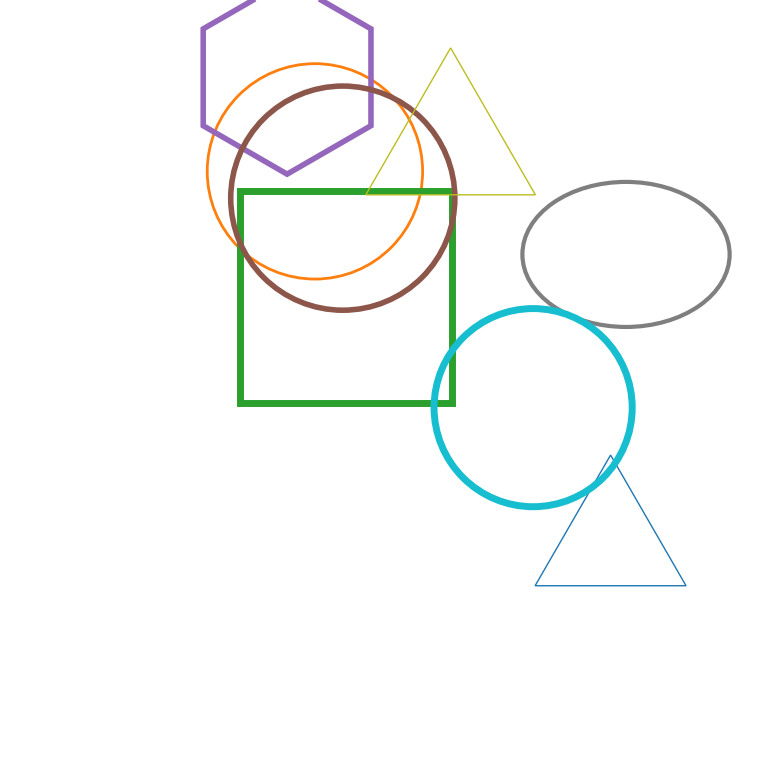[{"shape": "triangle", "thickness": 0.5, "radius": 0.57, "center": [0.793, 0.296]}, {"shape": "circle", "thickness": 1, "radius": 0.7, "center": [0.409, 0.777]}, {"shape": "square", "thickness": 2.5, "radius": 0.69, "center": [0.449, 0.614]}, {"shape": "hexagon", "thickness": 2, "radius": 0.63, "center": [0.373, 0.9]}, {"shape": "circle", "thickness": 2, "radius": 0.73, "center": [0.445, 0.743]}, {"shape": "oval", "thickness": 1.5, "radius": 0.67, "center": [0.813, 0.67]}, {"shape": "triangle", "thickness": 0.5, "radius": 0.64, "center": [0.585, 0.811]}, {"shape": "circle", "thickness": 2.5, "radius": 0.64, "center": [0.692, 0.471]}]